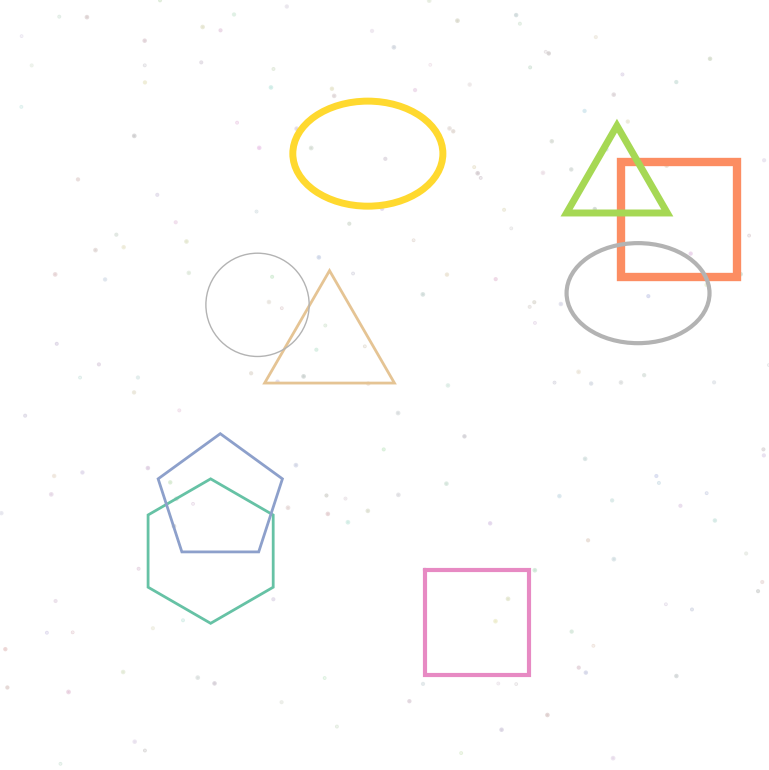[{"shape": "hexagon", "thickness": 1, "radius": 0.47, "center": [0.274, 0.284]}, {"shape": "square", "thickness": 3, "radius": 0.38, "center": [0.882, 0.715]}, {"shape": "pentagon", "thickness": 1, "radius": 0.42, "center": [0.286, 0.352]}, {"shape": "square", "thickness": 1.5, "radius": 0.34, "center": [0.62, 0.192]}, {"shape": "triangle", "thickness": 2.5, "radius": 0.38, "center": [0.801, 0.761]}, {"shape": "oval", "thickness": 2.5, "radius": 0.49, "center": [0.478, 0.8]}, {"shape": "triangle", "thickness": 1, "radius": 0.49, "center": [0.428, 0.551]}, {"shape": "circle", "thickness": 0.5, "radius": 0.34, "center": [0.334, 0.604]}, {"shape": "oval", "thickness": 1.5, "radius": 0.46, "center": [0.829, 0.619]}]